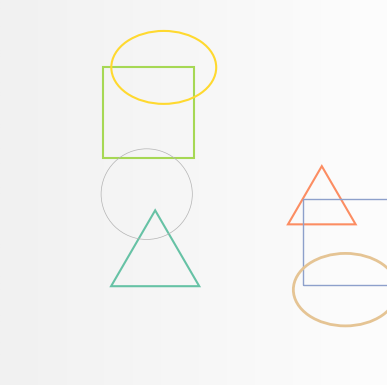[{"shape": "triangle", "thickness": 1.5, "radius": 0.66, "center": [0.4, 0.322]}, {"shape": "triangle", "thickness": 1.5, "radius": 0.5, "center": [0.83, 0.468]}, {"shape": "square", "thickness": 1, "radius": 0.56, "center": [0.894, 0.371]}, {"shape": "square", "thickness": 1.5, "radius": 0.59, "center": [0.384, 0.708]}, {"shape": "oval", "thickness": 1.5, "radius": 0.68, "center": [0.423, 0.825]}, {"shape": "oval", "thickness": 2, "radius": 0.67, "center": [0.892, 0.248]}, {"shape": "circle", "thickness": 0.5, "radius": 0.59, "center": [0.379, 0.496]}]